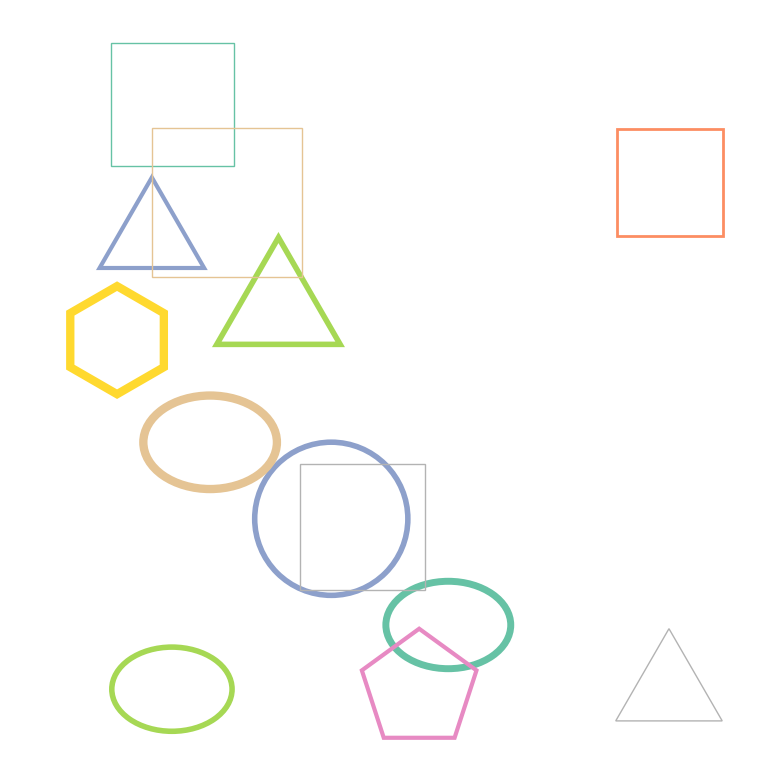[{"shape": "square", "thickness": 0.5, "radius": 0.4, "center": [0.224, 0.864]}, {"shape": "oval", "thickness": 2.5, "radius": 0.41, "center": [0.582, 0.188]}, {"shape": "square", "thickness": 1, "radius": 0.35, "center": [0.87, 0.763]}, {"shape": "circle", "thickness": 2, "radius": 0.5, "center": [0.43, 0.326]}, {"shape": "triangle", "thickness": 1.5, "radius": 0.39, "center": [0.197, 0.691]}, {"shape": "pentagon", "thickness": 1.5, "radius": 0.39, "center": [0.544, 0.105]}, {"shape": "oval", "thickness": 2, "radius": 0.39, "center": [0.223, 0.105]}, {"shape": "triangle", "thickness": 2, "radius": 0.46, "center": [0.362, 0.599]}, {"shape": "hexagon", "thickness": 3, "radius": 0.35, "center": [0.152, 0.558]}, {"shape": "oval", "thickness": 3, "radius": 0.43, "center": [0.273, 0.426]}, {"shape": "square", "thickness": 0.5, "radius": 0.49, "center": [0.295, 0.737]}, {"shape": "square", "thickness": 0.5, "radius": 0.41, "center": [0.471, 0.316]}, {"shape": "triangle", "thickness": 0.5, "radius": 0.4, "center": [0.869, 0.104]}]